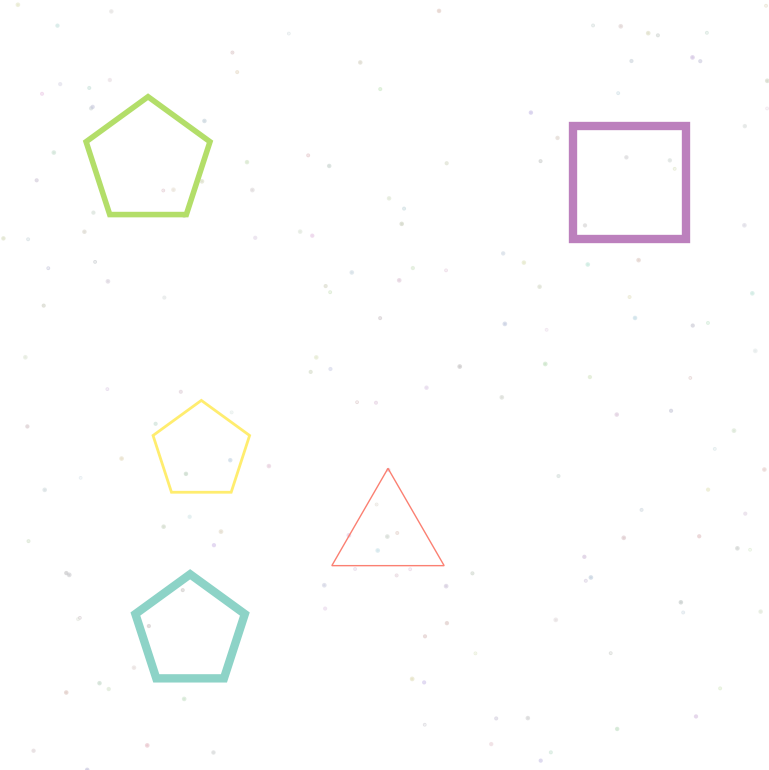[{"shape": "pentagon", "thickness": 3, "radius": 0.37, "center": [0.247, 0.179]}, {"shape": "triangle", "thickness": 0.5, "radius": 0.42, "center": [0.504, 0.307]}, {"shape": "pentagon", "thickness": 2, "radius": 0.42, "center": [0.192, 0.79]}, {"shape": "square", "thickness": 3, "radius": 0.37, "center": [0.817, 0.763]}, {"shape": "pentagon", "thickness": 1, "radius": 0.33, "center": [0.261, 0.414]}]